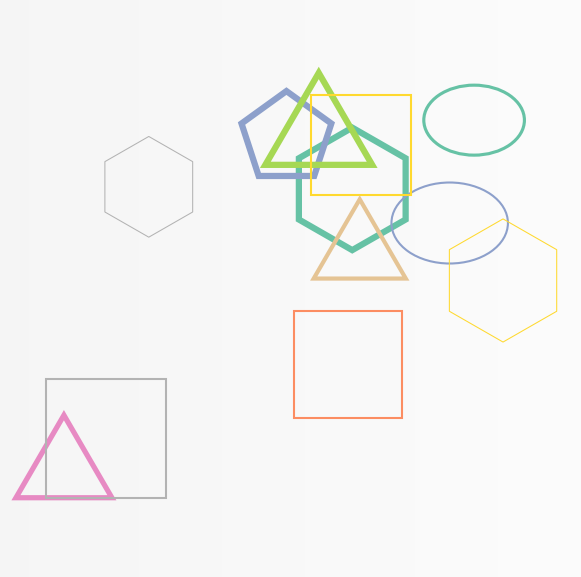[{"shape": "oval", "thickness": 1.5, "radius": 0.43, "center": [0.816, 0.791]}, {"shape": "hexagon", "thickness": 3, "radius": 0.53, "center": [0.606, 0.672]}, {"shape": "square", "thickness": 1, "radius": 0.47, "center": [0.599, 0.368]}, {"shape": "pentagon", "thickness": 3, "radius": 0.41, "center": [0.493, 0.76]}, {"shape": "oval", "thickness": 1, "radius": 0.5, "center": [0.774, 0.613]}, {"shape": "triangle", "thickness": 2.5, "radius": 0.48, "center": [0.11, 0.185]}, {"shape": "triangle", "thickness": 3, "radius": 0.53, "center": [0.548, 0.767]}, {"shape": "hexagon", "thickness": 0.5, "radius": 0.53, "center": [0.865, 0.513]}, {"shape": "square", "thickness": 1, "radius": 0.43, "center": [0.621, 0.748]}, {"shape": "triangle", "thickness": 2, "radius": 0.46, "center": [0.619, 0.563]}, {"shape": "hexagon", "thickness": 0.5, "radius": 0.44, "center": [0.256, 0.676]}, {"shape": "square", "thickness": 1, "radius": 0.52, "center": [0.182, 0.24]}]